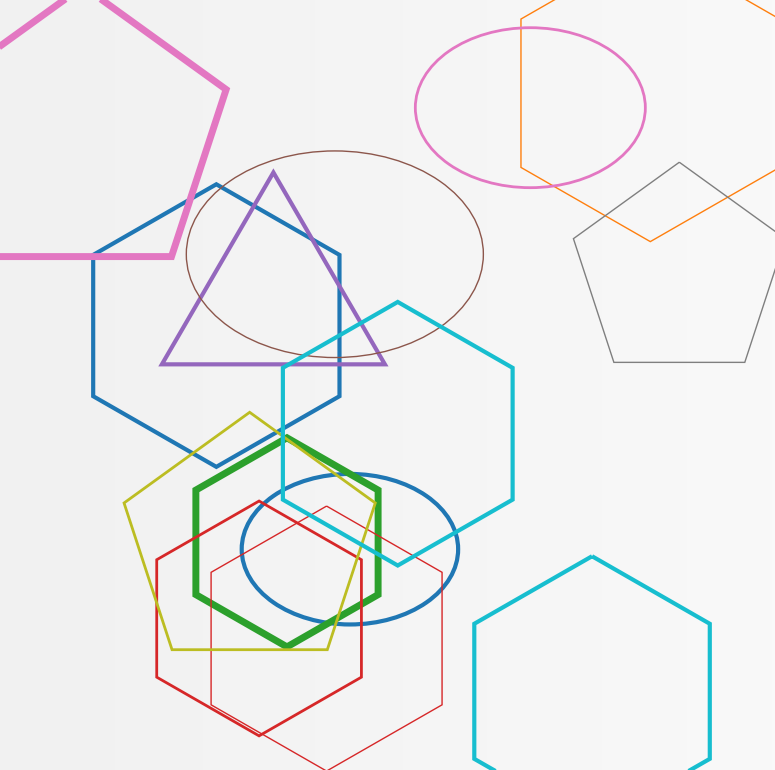[{"shape": "oval", "thickness": 1.5, "radius": 0.7, "center": [0.452, 0.287]}, {"shape": "hexagon", "thickness": 1.5, "radius": 0.92, "center": [0.279, 0.577]}, {"shape": "hexagon", "thickness": 0.5, "radius": 0.96, "center": [0.839, 0.879]}, {"shape": "hexagon", "thickness": 2.5, "radius": 0.68, "center": [0.37, 0.296]}, {"shape": "hexagon", "thickness": 1, "radius": 0.76, "center": [0.334, 0.197]}, {"shape": "hexagon", "thickness": 0.5, "radius": 0.86, "center": [0.421, 0.171]}, {"shape": "triangle", "thickness": 1.5, "radius": 0.83, "center": [0.353, 0.61]}, {"shape": "oval", "thickness": 0.5, "radius": 0.96, "center": [0.432, 0.67]}, {"shape": "pentagon", "thickness": 2.5, "radius": 0.97, "center": [0.107, 0.824]}, {"shape": "oval", "thickness": 1, "radius": 0.74, "center": [0.684, 0.86]}, {"shape": "pentagon", "thickness": 0.5, "radius": 0.72, "center": [0.877, 0.646]}, {"shape": "pentagon", "thickness": 1, "radius": 0.85, "center": [0.322, 0.294]}, {"shape": "hexagon", "thickness": 1.5, "radius": 0.86, "center": [0.513, 0.437]}, {"shape": "hexagon", "thickness": 1.5, "radius": 0.88, "center": [0.764, 0.102]}]